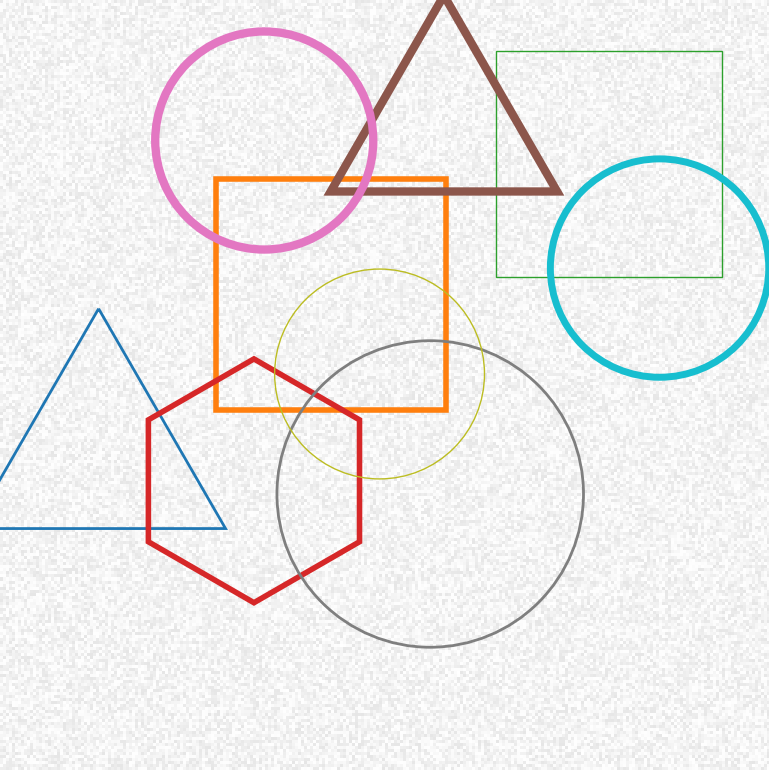[{"shape": "triangle", "thickness": 1, "radius": 0.95, "center": [0.128, 0.409]}, {"shape": "square", "thickness": 2, "radius": 0.75, "center": [0.43, 0.618]}, {"shape": "square", "thickness": 0.5, "radius": 0.73, "center": [0.791, 0.787]}, {"shape": "hexagon", "thickness": 2, "radius": 0.79, "center": [0.33, 0.376]}, {"shape": "triangle", "thickness": 3, "radius": 0.85, "center": [0.577, 0.836]}, {"shape": "circle", "thickness": 3, "radius": 0.71, "center": [0.343, 0.818]}, {"shape": "circle", "thickness": 1, "radius": 1.0, "center": [0.559, 0.358]}, {"shape": "circle", "thickness": 0.5, "radius": 0.68, "center": [0.493, 0.514]}, {"shape": "circle", "thickness": 2.5, "radius": 0.71, "center": [0.857, 0.652]}]